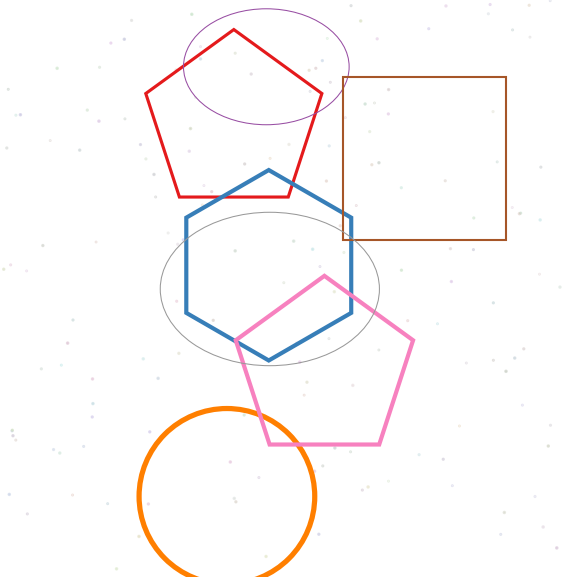[{"shape": "pentagon", "thickness": 1.5, "radius": 0.8, "center": [0.405, 0.788]}, {"shape": "hexagon", "thickness": 2, "radius": 0.82, "center": [0.465, 0.54]}, {"shape": "oval", "thickness": 0.5, "radius": 0.72, "center": [0.461, 0.884]}, {"shape": "circle", "thickness": 2.5, "radius": 0.76, "center": [0.393, 0.14]}, {"shape": "square", "thickness": 1, "radius": 0.71, "center": [0.735, 0.725]}, {"shape": "pentagon", "thickness": 2, "radius": 0.81, "center": [0.562, 0.36]}, {"shape": "oval", "thickness": 0.5, "radius": 0.95, "center": [0.467, 0.499]}]